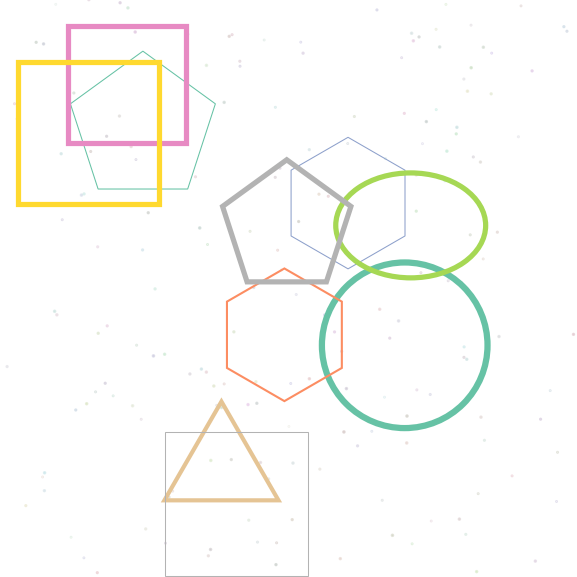[{"shape": "pentagon", "thickness": 0.5, "radius": 0.66, "center": [0.247, 0.779]}, {"shape": "circle", "thickness": 3, "radius": 0.72, "center": [0.701, 0.401]}, {"shape": "hexagon", "thickness": 1, "radius": 0.57, "center": [0.492, 0.419]}, {"shape": "hexagon", "thickness": 0.5, "radius": 0.57, "center": [0.603, 0.647]}, {"shape": "square", "thickness": 2.5, "radius": 0.51, "center": [0.22, 0.852]}, {"shape": "oval", "thickness": 2.5, "radius": 0.65, "center": [0.711, 0.609]}, {"shape": "square", "thickness": 2.5, "radius": 0.61, "center": [0.153, 0.769]}, {"shape": "triangle", "thickness": 2, "radius": 0.57, "center": [0.383, 0.19]}, {"shape": "pentagon", "thickness": 2.5, "radius": 0.58, "center": [0.497, 0.606]}, {"shape": "square", "thickness": 0.5, "radius": 0.62, "center": [0.409, 0.126]}]